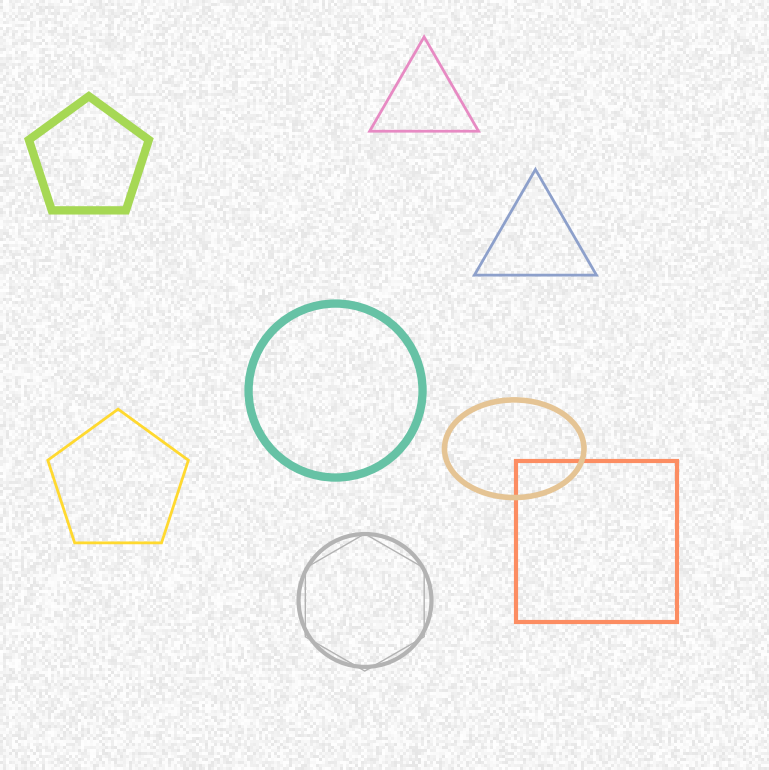[{"shape": "circle", "thickness": 3, "radius": 0.56, "center": [0.436, 0.493]}, {"shape": "square", "thickness": 1.5, "radius": 0.52, "center": [0.774, 0.297]}, {"shape": "triangle", "thickness": 1, "radius": 0.46, "center": [0.695, 0.688]}, {"shape": "triangle", "thickness": 1, "radius": 0.41, "center": [0.551, 0.87]}, {"shape": "pentagon", "thickness": 3, "radius": 0.41, "center": [0.115, 0.793]}, {"shape": "pentagon", "thickness": 1, "radius": 0.48, "center": [0.153, 0.373]}, {"shape": "oval", "thickness": 2, "radius": 0.45, "center": [0.668, 0.417]}, {"shape": "circle", "thickness": 1.5, "radius": 0.43, "center": [0.474, 0.22]}, {"shape": "hexagon", "thickness": 0.5, "radius": 0.45, "center": [0.474, 0.218]}]